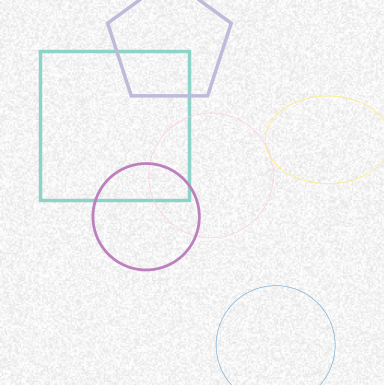[{"shape": "square", "thickness": 2.5, "radius": 0.96, "center": [0.298, 0.674]}, {"shape": "pentagon", "thickness": 2.5, "radius": 0.84, "center": [0.44, 0.888]}, {"shape": "circle", "thickness": 0.5, "radius": 0.77, "center": [0.716, 0.103]}, {"shape": "circle", "thickness": 0.5, "radius": 0.81, "center": [0.548, 0.544]}, {"shape": "circle", "thickness": 2, "radius": 0.69, "center": [0.38, 0.437]}, {"shape": "oval", "thickness": 0.5, "radius": 0.81, "center": [0.852, 0.637]}]